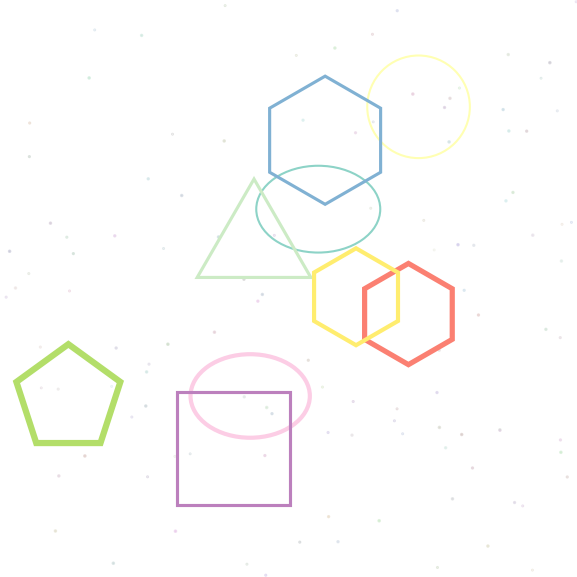[{"shape": "oval", "thickness": 1, "radius": 0.54, "center": [0.551, 0.637]}, {"shape": "circle", "thickness": 1, "radius": 0.44, "center": [0.725, 0.814]}, {"shape": "hexagon", "thickness": 2.5, "radius": 0.44, "center": [0.707, 0.455]}, {"shape": "hexagon", "thickness": 1.5, "radius": 0.55, "center": [0.563, 0.756]}, {"shape": "pentagon", "thickness": 3, "radius": 0.47, "center": [0.118, 0.309]}, {"shape": "oval", "thickness": 2, "radius": 0.52, "center": [0.433, 0.313]}, {"shape": "square", "thickness": 1.5, "radius": 0.49, "center": [0.404, 0.223]}, {"shape": "triangle", "thickness": 1.5, "radius": 0.57, "center": [0.44, 0.576]}, {"shape": "hexagon", "thickness": 2, "radius": 0.42, "center": [0.617, 0.485]}]